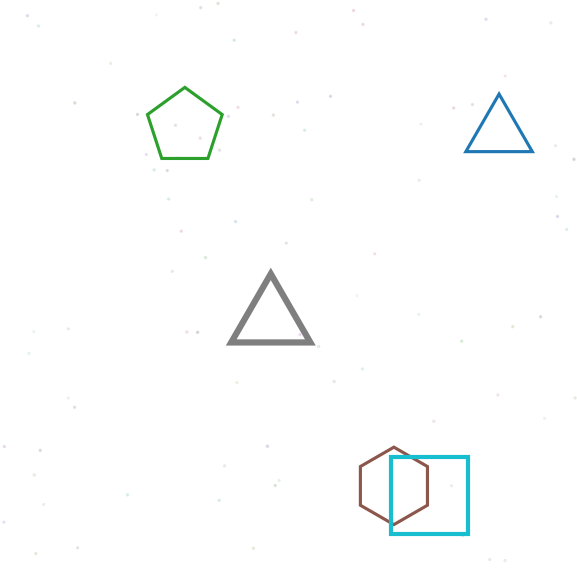[{"shape": "triangle", "thickness": 1.5, "radius": 0.33, "center": [0.864, 0.77]}, {"shape": "pentagon", "thickness": 1.5, "radius": 0.34, "center": [0.32, 0.78]}, {"shape": "hexagon", "thickness": 1.5, "radius": 0.34, "center": [0.682, 0.158]}, {"shape": "triangle", "thickness": 3, "radius": 0.4, "center": [0.469, 0.446]}, {"shape": "square", "thickness": 2, "radius": 0.33, "center": [0.744, 0.142]}]